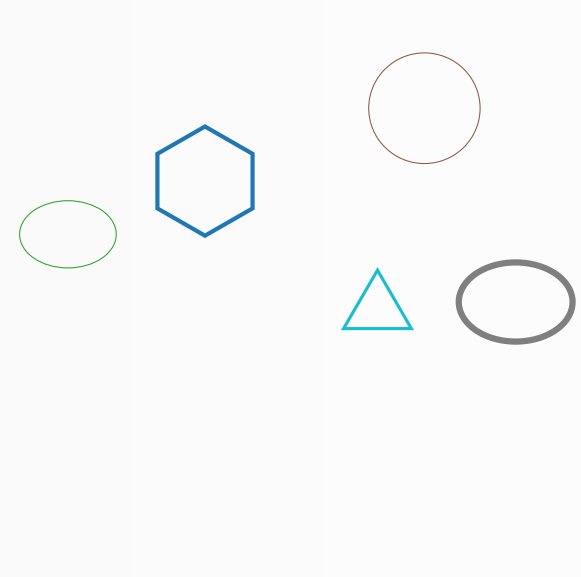[{"shape": "hexagon", "thickness": 2, "radius": 0.47, "center": [0.353, 0.686]}, {"shape": "oval", "thickness": 0.5, "radius": 0.42, "center": [0.117, 0.593]}, {"shape": "circle", "thickness": 0.5, "radius": 0.48, "center": [0.73, 0.812]}, {"shape": "oval", "thickness": 3, "radius": 0.49, "center": [0.887, 0.476]}, {"shape": "triangle", "thickness": 1.5, "radius": 0.34, "center": [0.649, 0.464]}]